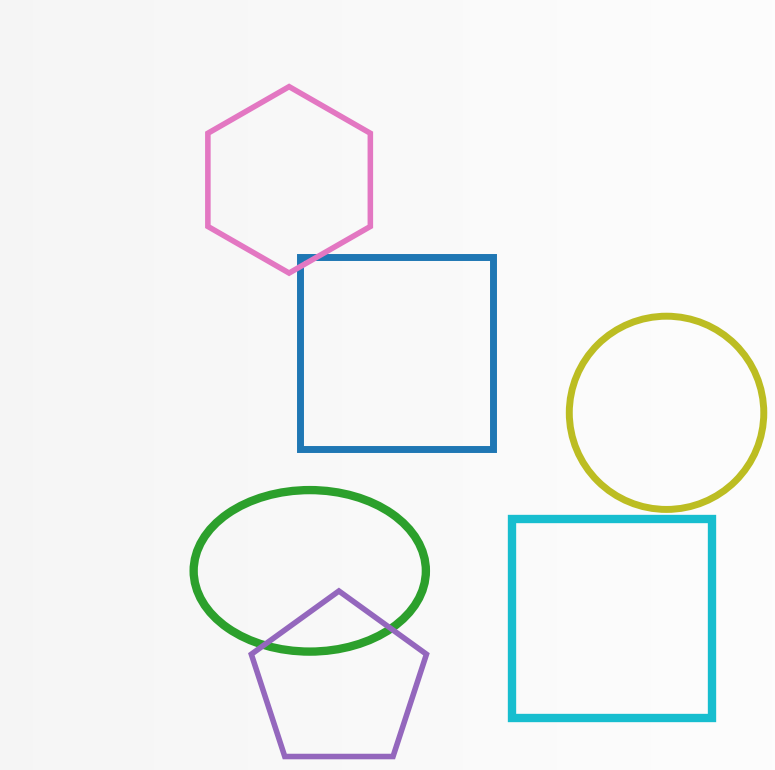[{"shape": "square", "thickness": 2.5, "radius": 0.62, "center": [0.511, 0.542]}, {"shape": "oval", "thickness": 3, "radius": 0.75, "center": [0.4, 0.259]}, {"shape": "pentagon", "thickness": 2, "radius": 0.59, "center": [0.437, 0.114]}, {"shape": "hexagon", "thickness": 2, "radius": 0.61, "center": [0.373, 0.766]}, {"shape": "circle", "thickness": 2.5, "radius": 0.63, "center": [0.86, 0.464]}, {"shape": "square", "thickness": 3, "radius": 0.64, "center": [0.79, 0.197]}]